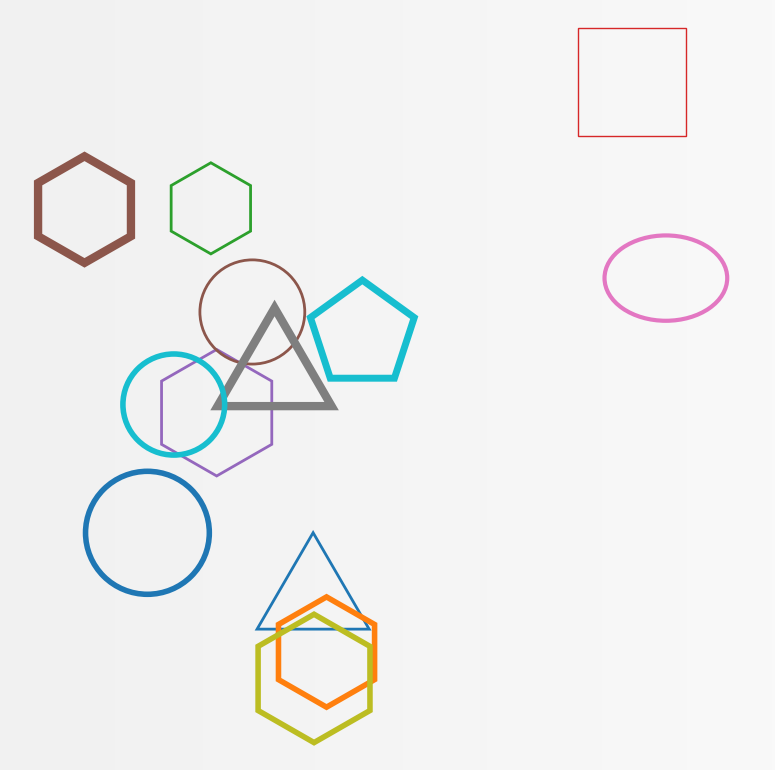[{"shape": "triangle", "thickness": 1, "radius": 0.42, "center": [0.404, 0.225]}, {"shape": "circle", "thickness": 2, "radius": 0.4, "center": [0.19, 0.308]}, {"shape": "hexagon", "thickness": 2, "radius": 0.36, "center": [0.421, 0.153]}, {"shape": "hexagon", "thickness": 1, "radius": 0.3, "center": [0.272, 0.729]}, {"shape": "square", "thickness": 0.5, "radius": 0.35, "center": [0.816, 0.894]}, {"shape": "hexagon", "thickness": 1, "radius": 0.41, "center": [0.28, 0.464]}, {"shape": "circle", "thickness": 1, "radius": 0.34, "center": [0.326, 0.595]}, {"shape": "hexagon", "thickness": 3, "radius": 0.35, "center": [0.109, 0.728]}, {"shape": "oval", "thickness": 1.5, "radius": 0.4, "center": [0.859, 0.639]}, {"shape": "triangle", "thickness": 3, "radius": 0.42, "center": [0.354, 0.515]}, {"shape": "hexagon", "thickness": 2, "radius": 0.42, "center": [0.405, 0.119]}, {"shape": "circle", "thickness": 2, "radius": 0.33, "center": [0.224, 0.475]}, {"shape": "pentagon", "thickness": 2.5, "radius": 0.35, "center": [0.468, 0.566]}]